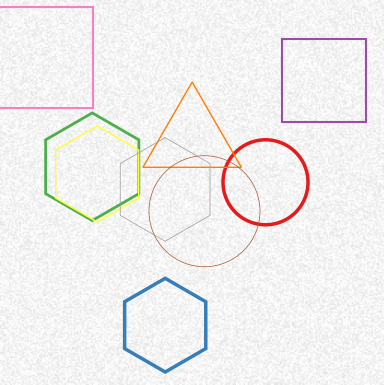[{"shape": "circle", "thickness": 2.5, "radius": 0.55, "center": [0.69, 0.527]}, {"shape": "hexagon", "thickness": 2.5, "radius": 0.61, "center": [0.429, 0.155]}, {"shape": "hexagon", "thickness": 2, "radius": 0.7, "center": [0.24, 0.567]}, {"shape": "square", "thickness": 1.5, "radius": 0.54, "center": [0.841, 0.791]}, {"shape": "triangle", "thickness": 1, "radius": 0.74, "center": [0.499, 0.639]}, {"shape": "hexagon", "thickness": 1, "radius": 0.62, "center": [0.252, 0.548]}, {"shape": "circle", "thickness": 0.5, "radius": 0.72, "center": [0.531, 0.451]}, {"shape": "square", "thickness": 1.5, "radius": 0.65, "center": [0.112, 0.851]}, {"shape": "hexagon", "thickness": 0.5, "radius": 0.67, "center": [0.429, 0.508]}]